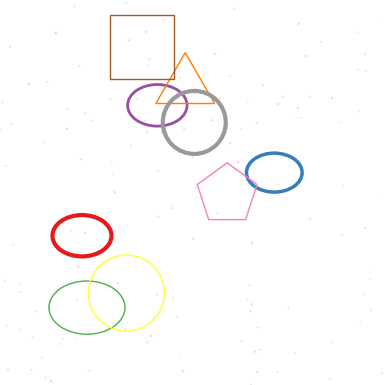[{"shape": "oval", "thickness": 3, "radius": 0.38, "center": [0.213, 0.388]}, {"shape": "oval", "thickness": 2.5, "radius": 0.36, "center": [0.712, 0.552]}, {"shape": "oval", "thickness": 1, "radius": 0.49, "center": [0.226, 0.201]}, {"shape": "oval", "thickness": 2, "radius": 0.39, "center": [0.409, 0.726]}, {"shape": "triangle", "thickness": 1, "radius": 0.44, "center": [0.481, 0.775]}, {"shape": "circle", "thickness": 1, "radius": 0.49, "center": [0.328, 0.239]}, {"shape": "square", "thickness": 1, "radius": 0.42, "center": [0.368, 0.877]}, {"shape": "pentagon", "thickness": 1, "radius": 0.41, "center": [0.59, 0.496]}, {"shape": "circle", "thickness": 3, "radius": 0.41, "center": [0.505, 0.682]}]